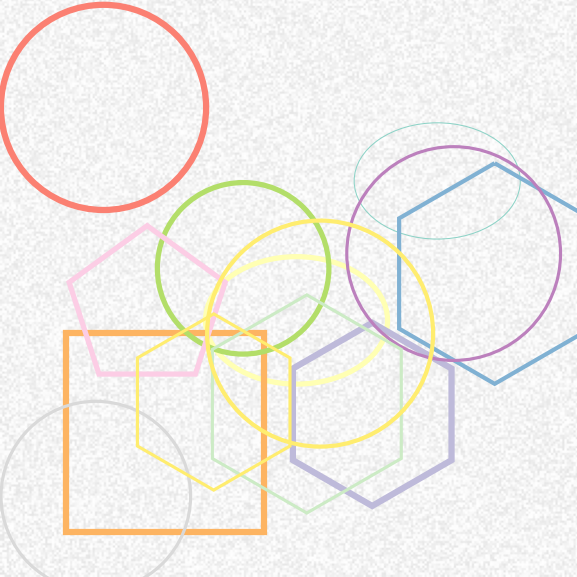[{"shape": "oval", "thickness": 0.5, "radius": 0.72, "center": [0.757, 0.686]}, {"shape": "oval", "thickness": 2.5, "radius": 0.79, "center": [0.513, 0.444]}, {"shape": "hexagon", "thickness": 3, "radius": 0.79, "center": [0.645, 0.282]}, {"shape": "circle", "thickness": 3, "radius": 0.89, "center": [0.179, 0.813]}, {"shape": "hexagon", "thickness": 2, "radius": 0.96, "center": [0.857, 0.525]}, {"shape": "square", "thickness": 3, "radius": 0.86, "center": [0.285, 0.25]}, {"shape": "circle", "thickness": 2.5, "radius": 0.74, "center": [0.421, 0.534]}, {"shape": "pentagon", "thickness": 2.5, "radius": 0.71, "center": [0.255, 0.466]}, {"shape": "circle", "thickness": 1.5, "radius": 0.82, "center": [0.166, 0.14]}, {"shape": "circle", "thickness": 1.5, "radius": 0.93, "center": [0.786, 0.56]}, {"shape": "hexagon", "thickness": 1.5, "radius": 0.94, "center": [0.531, 0.3]}, {"shape": "circle", "thickness": 2, "radius": 0.98, "center": [0.554, 0.421]}, {"shape": "hexagon", "thickness": 1.5, "radius": 0.76, "center": [0.37, 0.303]}]